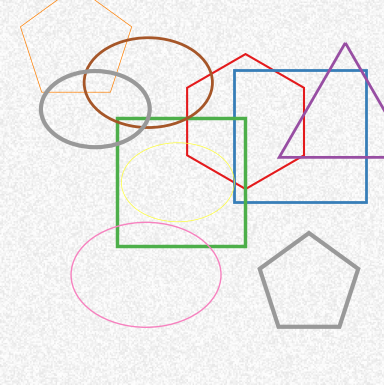[{"shape": "hexagon", "thickness": 1.5, "radius": 0.88, "center": [0.638, 0.684]}, {"shape": "square", "thickness": 2, "radius": 0.86, "center": [0.779, 0.647]}, {"shape": "square", "thickness": 2.5, "radius": 0.83, "center": [0.471, 0.527]}, {"shape": "triangle", "thickness": 2, "radius": 0.99, "center": [0.897, 0.69]}, {"shape": "pentagon", "thickness": 0.5, "radius": 0.76, "center": [0.198, 0.883]}, {"shape": "oval", "thickness": 0.5, "radius": 0.73, "center": [0.462, 0.527]}, {"shape": "oval", "thickness": 2, "radius": 0.83, "center": [0.385, 0.785]}, {"shape": "oval", "thickness": 1, "radius": 0.97, "center": [0.379, 0.286]}, {"shape": "pentagon", "thickness": 3, "radius": 0.67, "center": [0.802, 0.26]}, {"shape": "oval", "thickness": 3, "radius": 0.71, "center": [0.248, 0.717]}]